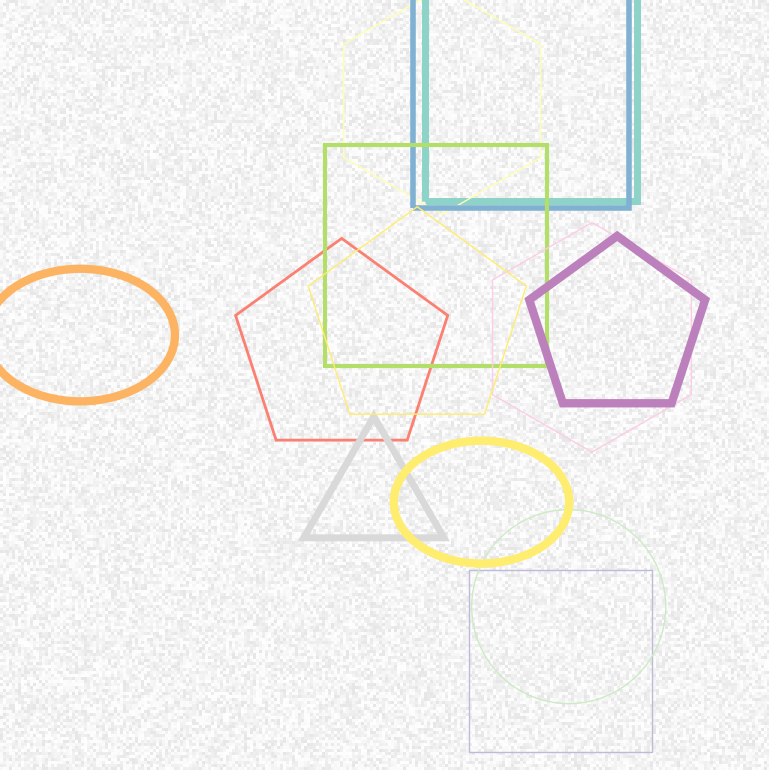[{"shape": "square", "thickness": 2.5, "radius": 0.69, "center": [0.69, 0.876]}, {"shape": "hexagon", "thickness": 0.5, "radius": 0.74, "center": [0.574, 0.869]}, {"shape": "square", "thickness": 0.5, "radius": 0.59, "center": [0.728, 0.142]}, {"shape": "pentagon", "thickness": 1, "radius": 0.72, "center": [0.444, 0.546]}, {"shape": "square", "thickness": 2, "radius": 0.7, "center": [0.677, 0.87]}, {"shape": "oval", "thickness": 3, "radius": 0.61, "center": [0.104, 0.565]}, {"shape": "square", "thickness": 1.5, "radius": 0.72, "center": [0.566, 0.668]}, {"shape": "hexagon", "thickness": 0.5, "radius": 0.75, "center": [0.769, 0.562]}, {"shape": "triangle", "thickness": 2.5, "radius": 0.53, "center": [0.485, 0.354]}, {"shape": "pentagon", "thickness": 3, "radius": 0.6, "center": [0.802, 0.573]}, {"shape": "circle", "thickness": 0.5, "radius": 0.63, "center": [0.739, 0.212]}, {"shape": "pentagon", "thickness": 0.5, "radius": 0.74, "center": [0.542, 0.583]}, {"shape": "oval", "thickness": 3, "radius": 0.57, "center": [0.625, 0.348]}]